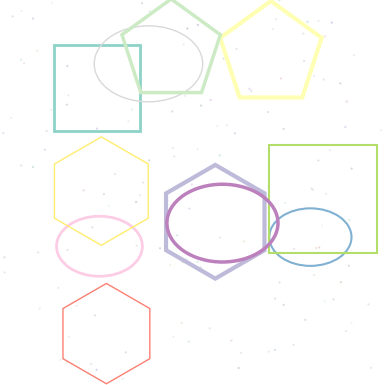[{"shape": "square", "thickness": 2, "radius": 0.56, "center": [0.251, 0.772]}, {"shape": "pentagon", "thickness": 3, "radius": 0.69, "center": [0.704, 0.859]}, {"shape": "hexagon", "thickness": 3, "radius": 0.74, "center": [0.559, 0.424]}, {"shape": "hexagon", "thickness": 1, "radius": 0.65, "center": [0.276, 0.134]}, {"shape": "oval", "thickness": 1.5, "radius": 0.53, "center": [0.806, 0.384]}, {"shape": "square", "thickness": 1.5, "radius": 0.7, "center": [0.838, 0.483]}, {"shape": "oval", "thickness": 2, "radius": 0.56, "center": [0.258, 0.36]}, {"shape": "oval", "thickness": 1, "radius": 0.7, "center": [0.386, 0.834]}, {"shape": "oval", "thickness": 2.5, "radius": 0.72, "center": [0.578, 0.42]}, {"shape": "pentagon", "thickness": 2.5, "radius": 0.67, "center": [0.445, 0.868]}, {"shape": "hexagon", "thickness": 1, "radius": 0.7, "center": [0.263, 0.504]}]